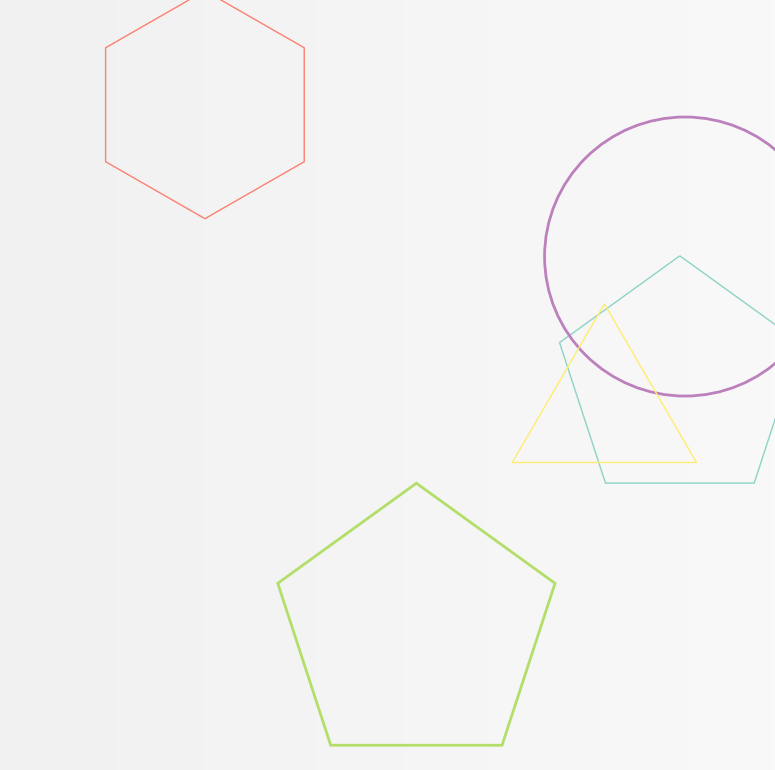[{"shape": "pentagon", "thickness": 0.5, "radius": 0.82, "center": [0.877, 0.505]}, {"shape": "hexagon", "thickness": 0.5, "radius": 0.74, "center": [0.264, 0.864]}, {"shape": "pentagon", "thickness": 1, "radius": 0.94, "center": [0.537, 0.184]}, {"shape": "circle", "thickness": 1, "radius": 0.91, "center": [0.884, 0.667]}, {"shape": "triangle", "thickness": 0.5, "radius": 0.69, "center": [0.78, 0.468]}]